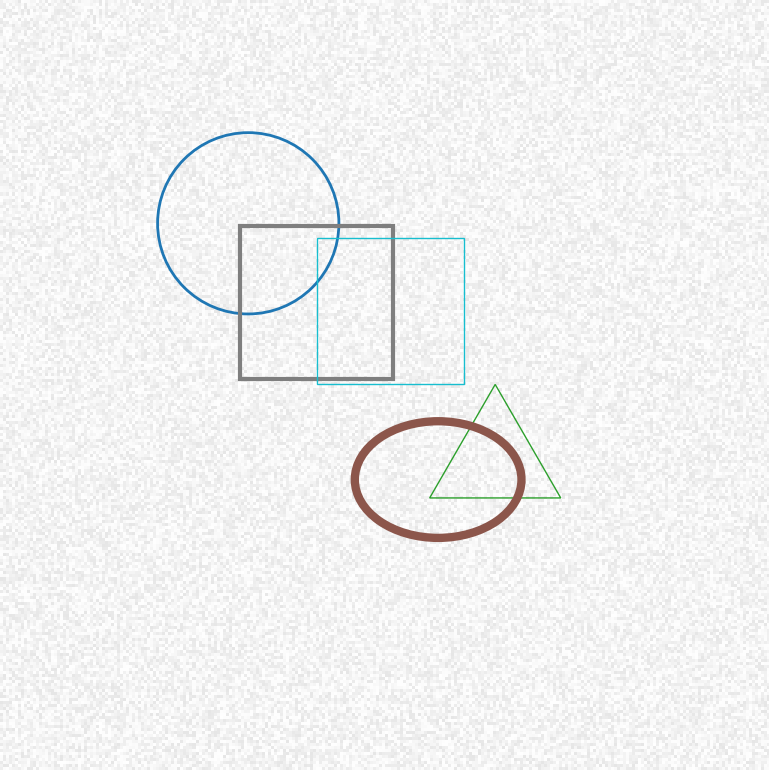[{"shape": "circle", "thickness": 1, "radius": 0.59, "center": [0.322, 0.71]}, {"shape": "triangle", "thickness": 0.5, "radius": 0.49, "center": [0.643, 0.402]}, {"shape": "oval", "thickness": 3, "radius": 0.54, "center": [0.569, 0.377]}, {"shape": "square", "thickness": 1.5, "radius": 0.5, "center": [0.411, 0.607]}, {"shape": "square", "thickness": 0.5, "radius": 0.48, "center": [0.507, 0.596]}]